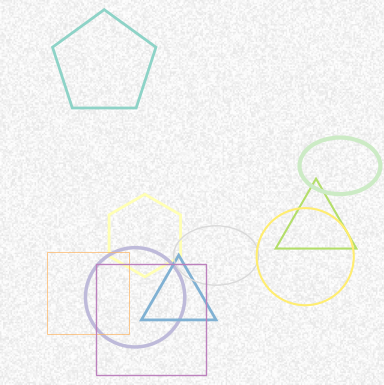[{"shape": "pentagon", "thickness": 2, "radius": 0.71, "center": [0.271, 0.834]}, {"shape": "hexagon", "thickness": 2, "radius": 0.54, "center": [0.376, 0.388]}, {"shape": "circle", "thickness": 2.5, "radius": 0.64, "center": [0.351, 0.228]}, {"shape": "triangle", "thickness": 2, "radius": 0.56, "center": [0.464, 0.225]}, {"shape": "square", "thickness": 0.5, "radius": 0.53, "center": [0.228, 0.239]}, {"shape": "triangle", "thickness": 1.5, "radius": 0.61, "center": [0.821, 0.415]}, {"shape": "oval", "thickness": 1, "radius": 0.55, "center": [0.561, 0.336]}, {"shape": "square", "thickness": 1, "radius": 0.72, "center": [0.392, 0.17]}, {"shape": "oval", "thickness": 3, "radius": 0.52, "center": [0.883, 0.569]}, {"shape": "circle", "thickness": 1.5, "radius": 0.63, "center": [0.793, 0.333]}]